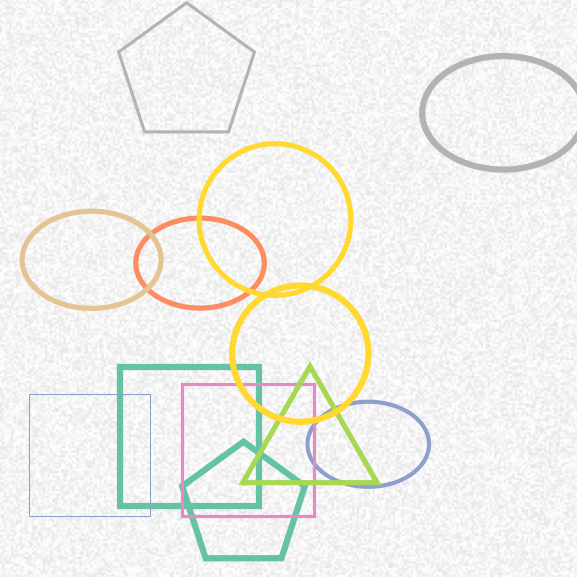[{"shape": "pentagon", "thickness": 3, "radius": 0.56, "center": [0.422, 0.123]}, {"shape": "square", "thickness": 3, "radius": 0.6, "center": [0.329, 0.243]}, {"shape": "oval", "thickness": 2.5, "radius": 0.56, "center": [0.346, 0.544]}, {"shape": "oval", "thickness": 2, "radius": 0.53, "center": [0.638, 0.23]}, {"shape": "square", "thickness": 0.5, "radius": 0.52, "center": [0.155, 0.211]}, {"shape": "square", "thickness": 1.5, "radius": 0.57, "center": [0.429, 0.22]}, {"shape": "triangle", "thickness": 2.5, "radius": 0.67, "center": [0.537, 0.23]}, {"shape": "circle", "thickness": 3, "radius": 0.59, "center": [0.52, 0.387]}, {"shape": "circle", "thickness": 2.5, "radius": 0.66, "center": [0.476, 0.619]}, {"shape": "oval", "thickness": 2.5, "radius": 0.6, "center": [0.159, 0.549]}, {"shape": "oval", "thickness": 3, "radius": 0.7, "center": [0.872, 0.804]}, {"shape": "pentagon", "thickness": 1.5, "radius": 0.62, "center": [0.323, 0.871]}]